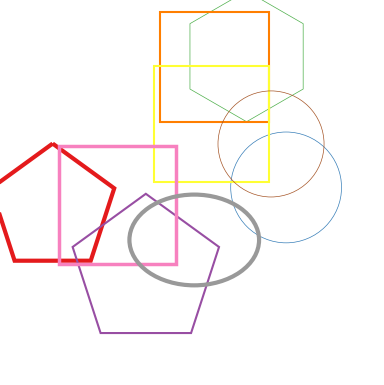[{"shape": "pentagon", "thickness": 3, "radius": 0.84, "center": [0.137, 0.459]}, {"shape": "circle", "thickness": 0.5, "radius": 0.72, "center": [0.743, 0.513]}, {"shape": "hexagon", "thickness": 0.5, "radius": 0.85, "center": [0.64, 0.854]}, {"shape": "pentagon", "thickness": 1.5, "radius": 1.0, "center": [0.379, 0.297]}, {"shape": "square", "thickness": 1.5, "radius": 0.71, "center": [0.557, 0.826]}, {"shape": "square", "thickness": 1.5, "radius": 0.75, "center": [0.549, 0.677]}, {"shape": "circle", "thickness": 0.5, "radius": 0.69, "center": [0.704, 0.626]}, {"shape": "square", "thickness": 2.5, "radius": 0.76, "center": [0.306, 0.467]}, {"shape": "oval", "thickness": 3, "radius": 0.84, "center": [0.505, 0.377]}]